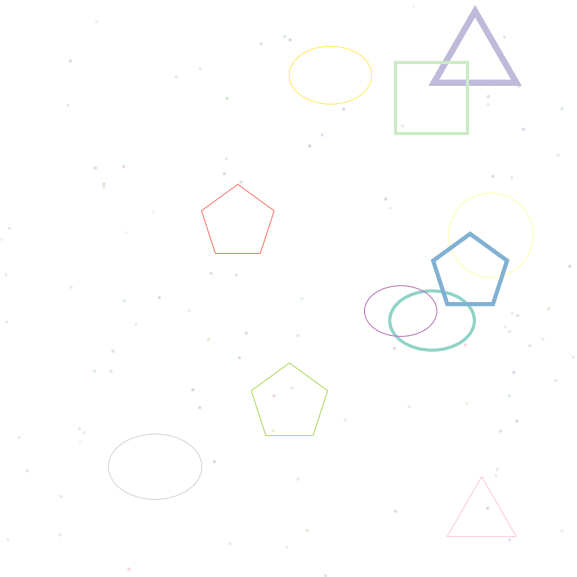[{"shape": "oval", "thickness": 1.5, "radius": 0.37, "center": [0.748, 0.444]}, {"shape": "circle", "thickness": 0.5, "radius": 0.37, "center": [0.85, 0.592]}, {"shape": "triangle", "thickness": 3, "radius": 0.41, "center": [0.823, 0.897]}, {"shape": "pentagon", "thickness": 0.5, "radius": 0.33, "center": [0.412, 0.614]}, {"shape": "pentagon", "thickness": 2, "radius": 0.34, "center": [0.814, 0.527]}, {"shape": "pentagon", "thickness": 0.5, "radius": 0.35, "center": [0.501, 0.301]}, {"shape": "triangle", "thickness": 0.5, "radius": 0.35, "center": [0.834, 0.105]}, {"shape": "oval", "thickness": 0.5, "radius": 0.4, "center": [0.269, 0.191]}, {"shape": "oval", "thickness": 0.5, "radius": 0.31, "center": [0.694, 0.461]}, {"shape": "square", "thickness": 1.5, "radius": 0.31, "center": [0.747, 0.83]}, {"shape": "oval", "thickness": 0.5, "radius": 0.36, "center": [0.572, 0.869]}]